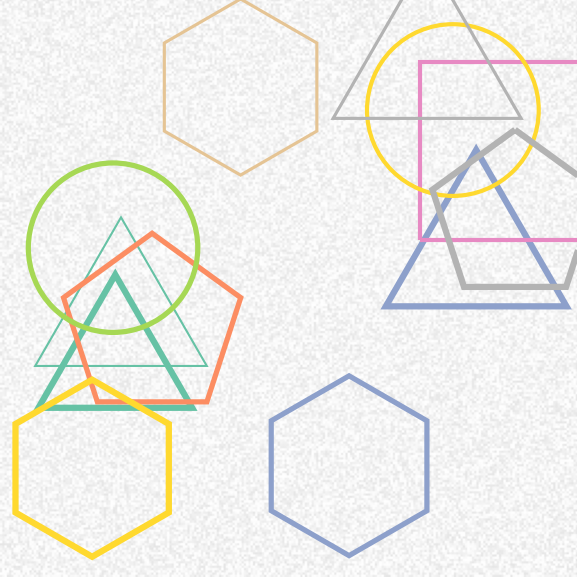[{"shape": "triangle", "thickness": 3, "radius": 0.77, "center": [0.2, 0.37]}, {"shape": "triangle", "thickness": 1, "radius": 0.86, "center": [0.21, 0.451]}, {"shape": "pentagon", "thickness": 2.5, "radius": 0.81, "center": [0.263, 0.434]}, {"shape": "triangle", "thickness": 3, "radius": 0.9, "center": [0.825, 0.559]}, {"shape": "hexagon", "thickness": 2.5, "radius": 0.78, "center": [0.604, 0.193]}, {"shape": "square", "thickness": 2, "radius": 0.77, "center": [0.881, 0.738]}, {"shape": "circle", "thickness": 2.5, "radius": 0.73, "center": [0.196, 0.57]}, {"shape": "hexagon", "thickness": 3, "radius": 0.77, "center": [0.16, 0.188]}, {"shape": "circle", "thickness": 2, "radius": 0.74, "center": [0.784, 0.809]}, {"shape": "hexagon", "thickness": 1.5, "radius": 0.76, "center": [0.417, 0.848]}, {"shape": "triangle", "thickness": 1.5, "radius": 0.94, "center": [0.74, 0.888]}, {"shape": "pentagon", "thickness": 3, "radius": 0.75, "center": [0.892, 0.624]}]